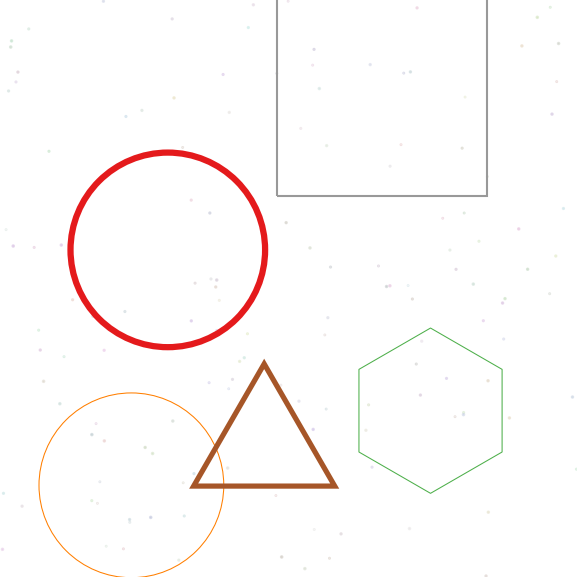[{"shape": "circle", "thickness": 3, "radius": 0.84, "center": [0.291, 0.566]}, {"shape": "hexagon", "thickness": 0.5, "radius": 0.72, "center": [0.745, 0.288]}, {"shape": "circle", "thickness": 0.5, "radius": 0.8, "center": [0.227, 0.159]}, {"shape": "triangle", "thickness": 2.5, "radius": 0.71, "center": [0.457, 0.228]}, {"shape": "square", "thickness": 1, "radius": 0.91, "center": [0.662, 0.842]}]